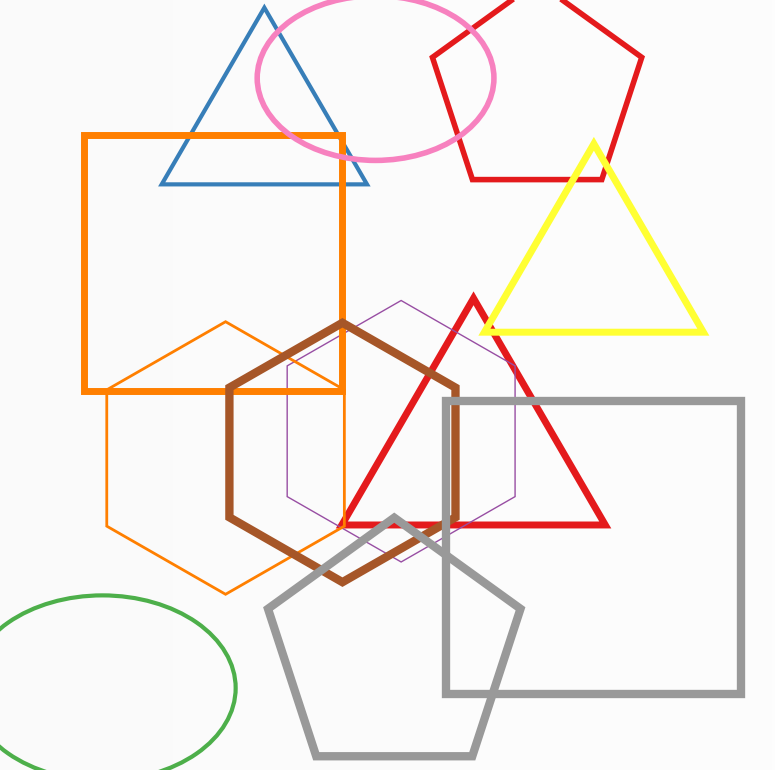[{"shape": "pentagon", "thickness": 2, "radius": 0.71, "center": [0.693, 0.882]}, {"shape": "triangle", "thickness": 2.5, "radius": 0.98, "center": [0.611, 0.416]}, {"shape": "triangle", "thickness": 1.5, "radius": 0.76, "center": [0.341, 0.837]}, {"shape": "oval", "thickness": 1.5, "radius": 0.86, "center": [0.132, 0.106]}, {"shape": "hexagon", "thickness": 0.5, "radius": 0.85, "center": [0.518, 0.44]}, {"shape": "square", "thickness": 2.5, "radius": 0.83, "center": [0.275, 0.658]}, {"shape": "hexagon", "thickness": 1, "radius": 0.88, "center": [0.291, 0.405]}, {"shape": "triangle", "thickness": 2.5, "radius": 0.82, "center": [0.766, 0.65]}, {"shape": "hexagon", "thickness": 3, "radius": 0.84, "center": [0.442, 0.412]}, {"shape": "oval", "thickness": 2, "radius": 0.76, "center": [0.485, 0.899]}, {"shape": "pentagon", "thickness": 3, "radius": 0.86, "center": [0.509, 0.156]}, {"shape": "square", "thickness": 3, "radius": 0.95, "center": [0.766, 0.289]}]